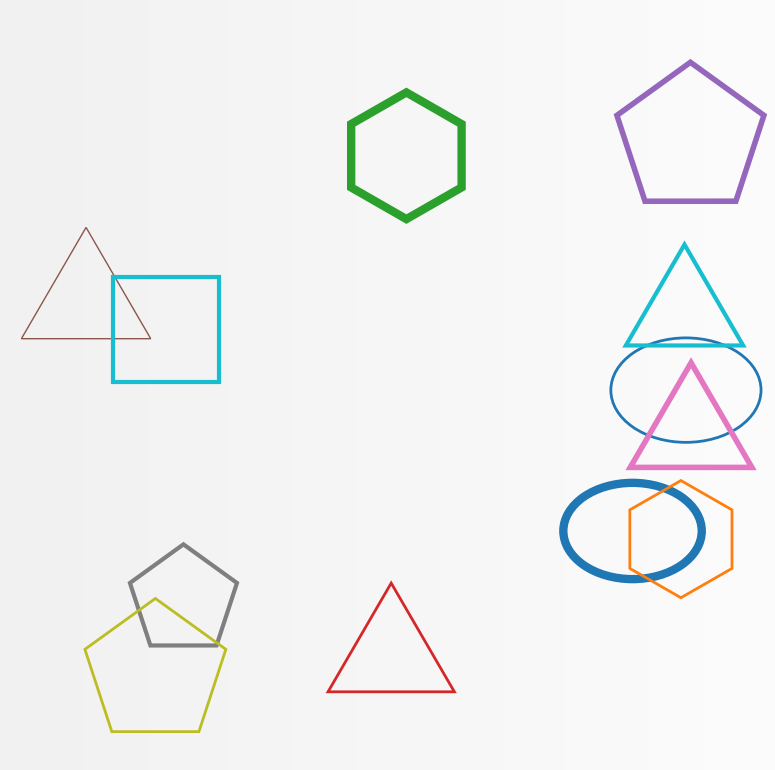[{"shape": "oval", "thickness": 1, "radius": 0.48, "center": [0.885, 0.493]}, {"shape": "oval", "thickness": 3, "radius": 0.45, "center": [0.816, 0.31]}, {"shape": "hexagon", "thickness": 1, "radius": 0.38, "center": [0.879, 0.3]}, {"shape": "hexagon", "thickness": 3, "radius": 0.41, "center": [0.524, 0.798]}, {"shape": "triangle", "thickness": 1, "radius": 0.47, "center": [0.505, 0.149]}, {"shape": "pentagon", "thickness": 2, "radius": 0.5, "center": [0.891, 0.819]}, {"shape": "triangle", "thickness": 0.5, "radius": 0.48, "center": [0.111, 0.608]}, {"shape": "triangle", "thickness": 2, "radius": 0.45, "center": [0.892, 0.438]}, {"shape": "pentagon", "thickness": 1.5, "radius": 0.36, "center": [0.237, 0.22]}, {"shape": "pentagon", "thickness": 1, "radius": 0.48, "center": [0.2, 0.127]}, {"shape": "square", "thickness": 1.5, "radius": 0.34, "center": [0.214, 0.572]}, {"shape": "triangle", "thickness": 1.5, "radius": 0.44, "center": [0.883, 0.595]}]